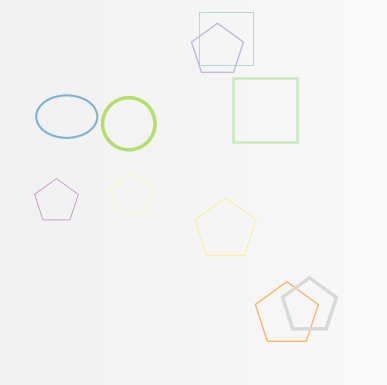[{"shape": "square", "thickness": 0.5, "radius": 0.35, "center": [0.583, 0.9]}, {"shape": "pentagon", "thickness": 0.5, "radius": 0.29, "center": [0.339, 0.494]}, {"shape": "pentagon", "thickness": 1, "radius": 0.35, "center": [0.561, 0.869]}, {"shape": "oval", "thickness": 1.5, "radius": 0.39, "center": [0.172, 0.697]}, {"shape": "pentagon", "thickness": 1, "radius": 0.43, "center": [0.74, 0.183]}, {"shape": "circle", "thickness": 2.5, "radius": 0.34, "center": [0.332, 0.679]}, {"shape": "pentagon", "thickness": 2.5, "radius": 0.37, "center": [0.799, 0.205]}, {"shape": "pentagon", "thickness": 0.5, "radius": 0.3, "center": [0.146, 0.477]}, {"shape": "square", "thickness": 2, "radius": 0.42, "center": [0.684, 0.714]}, {"shape": "pentagon", "thickness": 0.5, "radius": 0.41, "center": [0.582, 0.404]}]